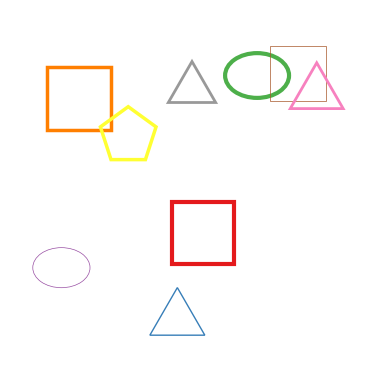[{"shape": "square", "thickness": 3, "radius": 0.4, "center": [0.527, 0.395]}, {"shape": "triangle", "thickness": 1, "radius": 0.41, "center": [0.461, 0.171]}, {"shape": "oval", "thickness": 3, "radius": 0.42, "center": [0.668, 0.804]}, {"shape": "oval", "thickness": 0.5, "radius": 0.37, "center": [0.159, 0.305]}, {"shape": "square", "thickness": 2.5, "radius": 0.41, "center": [0.206, 0.744]}, {"shape": "pentagon", "thickness": 2.5, "radius": 0.38, "center": [0.333, 0.647]}, {"shape": "square", "thickness": 0.5, "radius": 0.36, "center": [0.774, 0.809]}, {"shape": "triangle", "thickness": 2, "radius": 0.4, "center": [0.823, 0.758]}, {"shape": "triangle", "thickness": 2, "radius": 0.35, "center": [0.499, 0.769]}]